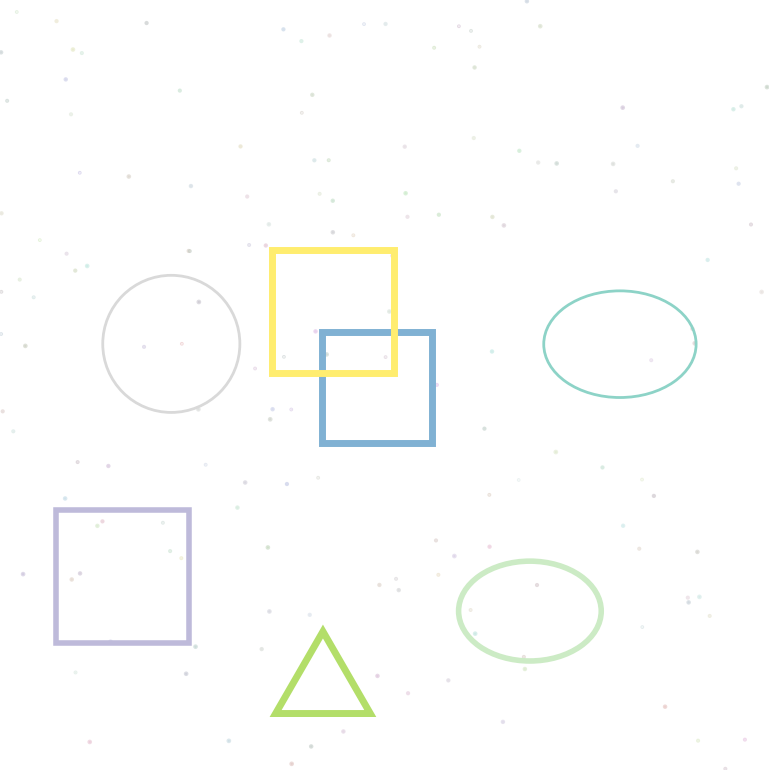[{"shape": "oval", "thickness": 1, "radius": 0.49, "center": [0.805, 0.553]}, {"shape": "square", "thickness": 2, "radius": 0.43, "center": [0.159, 0.252]}, {"shape": "square", "thickness": 2.5, "radius": 0.36, "center": [0.489, 0.497]}, {"shape": "triangle", "thickness": 2.5, "radius": 0.35, "center": [0.419, 0.109]}, {"shape": "circle", "thickness": 1, "radius": 0.45, "center": [0.222, 0.553]}, {"shape": "oval", "thickness": 2, "radius": 0.46, "center": [0.688, 0.206]}, {"shape": "square", "thickness": 2.5, "radius": 0.4, "center": [0.432, 0.595]}]